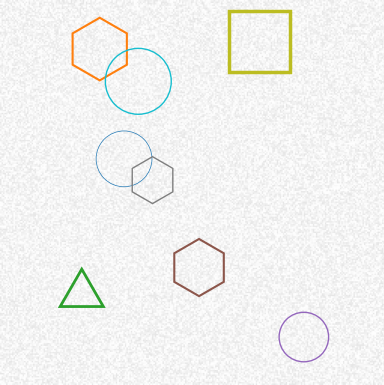[{"shape": "circle", "thickness": 0.5, "radius": 0.36, "center": [0.322, 0.587]}, {"shape": "hexagon", "thickness": 1.5, "radius": 0.41, "center": [0.259, 0.873]}, {"shape": "triangle", "thickness": 2, "radius": 0.32, "center": [0.212, 0.236]}, {"shape": "circle", "thickness": 1, "radius": 0.32, "center": [0.789, 0.125]}, {"shape": "hexagon", "thickness": 1.5, "radius": 0.37, "center": [0.517, 0.305]}, {"shape": "hexagon", "thickness": 1, "radius": 0.3, "center": [0.396, 0.532]}, {"shape": "square", "thickness": 2.5, "radius": 0.4, "center": [0.675, 0.892]}, {"shape": "circle", "thickness": 1, "radius": 0.43, "center": [0.359, 0.789]}]